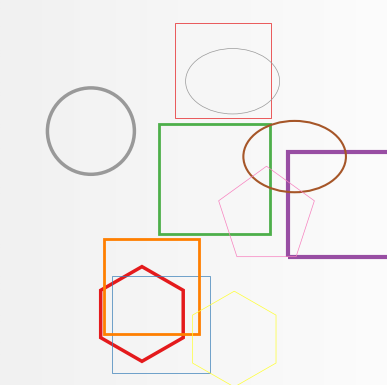[{"shape": "square", "thickness": 0.5, "radius": 0.62, "center": [0.575, 0.818]}, {"shape": "hexagon", "thickness": 2.5, "radius": 0.61, "center": [0.366, 0.184]}, {"shape": "square", "thickness": 0.5, "radius": 0.63, "center": [0.416, 0.158]}, {"shape": "square", "thickness": 2, "radius": 0.71, "center": [0.553, 0.535]}, {"shape": "square", "thickness": 3, "radius": 0.68, "center": [0.879, 0.469]}, {"shape": "square", "thickness": 2, "radius": 0.61, "center": [0.392, 0.256]}, {"shape": "hexagon", "thickness": 0.5, "radius": 0.62, "center": [0.605, 0.119]}, {"shape": "oval", "thickness": 1.5, "radius": 0.66, "center": [0.76, 0.593]}, {"shape": "pentagon", "thickness": 0.5, "radius": 0.65, "center": [0.688, 0.438]}, {"shape": "circle", "thickness": 2.5, "radius": 0.56, "center": [0.235, 0.659]}, {"shape": "oval", "thickness": 0.5, "radius": 0.61, "center": [0.6, 0.789]}]